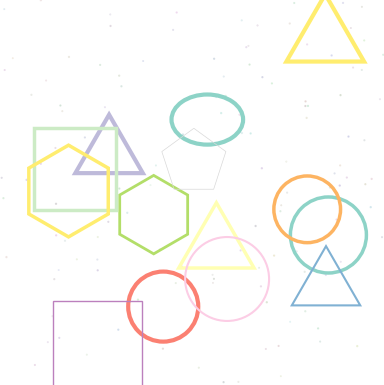[{"shape": "circle", "thickness": 2.5, "radius": 0.49, "center": [0.853, 0.39]}, {"shape": "oval", "thickness": 3, "radius": 0.46, "center": [0.538, 0.689]}, {"shape": "triangle", "thickness": 2.5, "radius": 0.56, "center": [0.562, 0.36]}, {"shape": "triangle", "thickness": 3, "radius": 0.51, "center": [0.283, 0.601]}, {"shape": "circle", "thickness": 3, "radius": 0.45, "center": [0.424, 0.204]}, {"shape": "triangle", "thickness": 1.5, "radius": 0.51, "center": [0.847, 0.258]}, {"shape": "circle", "thickness": 2.5, "radius": 0.43, "center": [0.798, 0.456]}, {"shape": "hexagon", "thickness": 2, "radius": 0.51, "center": [0.399, 0.443]}, {"shape": "circle", "thickness": 1.5, "radius": 0.54, "center": [0.59, 0.275]}, {"shape": "pentagon", "thickness": 0.5, "radius": 0.44, "center": [0.504, 0.579]}, {"shape": "square", "thickness": 1, "radius": 0.58, "center": [0.253, 0.103]}, {"shape": "square", "thickness": 2.5, "radius": 0.54, "center": [0.194, 0.561]}, {"shape": "hexagon", "thickness": 2.5, "radius": 0.6, "center": [0.178, 0.504]}, {"shape": "triangle", "thickness": 3, "radius": 0.58, "center": [0.845, 0.898]}]